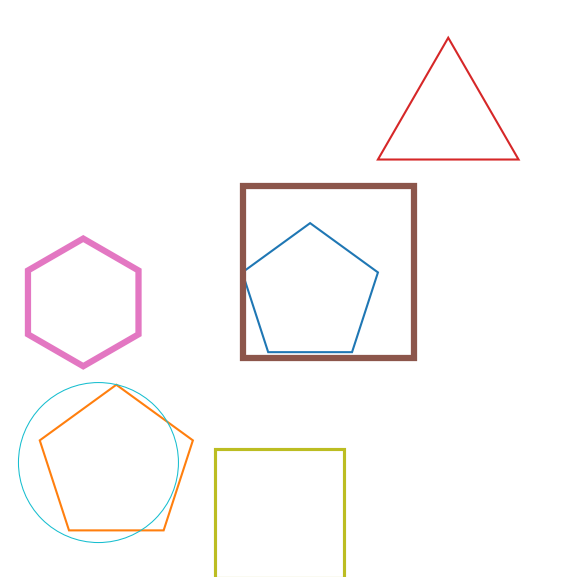[{"shape": "pentagon", "thickness": 1, "radius": 0.62, "center": [0.537, 0.489]}, {"shape": "pentagon", "thickness": 1, "radius": 0.7, "center": [0.201, 0.193]}, {"shape": "triangle", "thickness": 1, "radius": 0.7, "center": [0.776, 0.793]}, {"shape": "square", "thickness": 3, "radius": 0.74, "center": [0.568, 0.528]}, {"shape": "hexagon", "thickness": 3, "radius": 0.55, "center": [0.144, 0.475]}, {"shape": "square", "thickness": 1.5, "radius": 0.56, "center": [0.484, 0.111]}, {"shape": "circle", "thickness": 0.5, "radius": 0.69, "center": [0.17, 0.198]}]